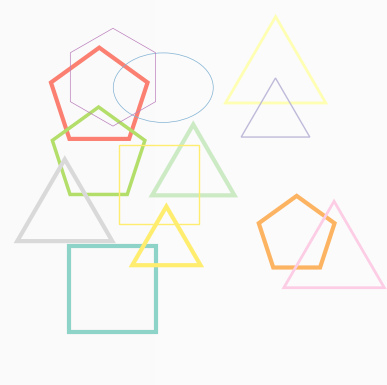[{"shape": "square", "thickness": 3, "radius": 0.56, "center": [0.291, 0.25]}, {"shape": "triangle", "thickness": 2, "radius": 0.75, "center": [0.711, 0.807]}, {"shape": "triangle", "thickness": 1, "radius": 0.51, "center": [0.711, 0.695]}, {"shape": "pentagon", "thickness": 3, "radius": 0.66, "center": [0.256, 0.745]}, {"shape": "oval", "thickness": 0.5, "radius": 0.64, "center": [0.421, 0.772]}, {"shape": "pentagon", "thickness": 3, "radius": 0.51, "center": [0.766, 0.388]}, {"shape": "pentagon", "thickness": 2.5, "radius": 0.63, "center": [0.255, 0.596]}, {"shape": "triangle", "thickness": 2, "radius": 0.75, "center": [0.862, 0.328]}, {"shape": "triangle", "thickness": 3, "radius": 0.71, "center": [0.167, 0.445]}, {"shape": "hexagon", "thickness": 0.5, "radius": 0.64, "center": [0.292, 0.799]}, {"shape": "triangle", "thickness": 3, "radius": 0.61, "center": [0.499, 0.554]}, {"shape": "triangle", "thickness": 3, "radius": 0.51, "center": [0.429, 0.362]}, {"shape": "square", "thickness": 1, "radius": 0.51, "center": [0.411, 0.52]}]